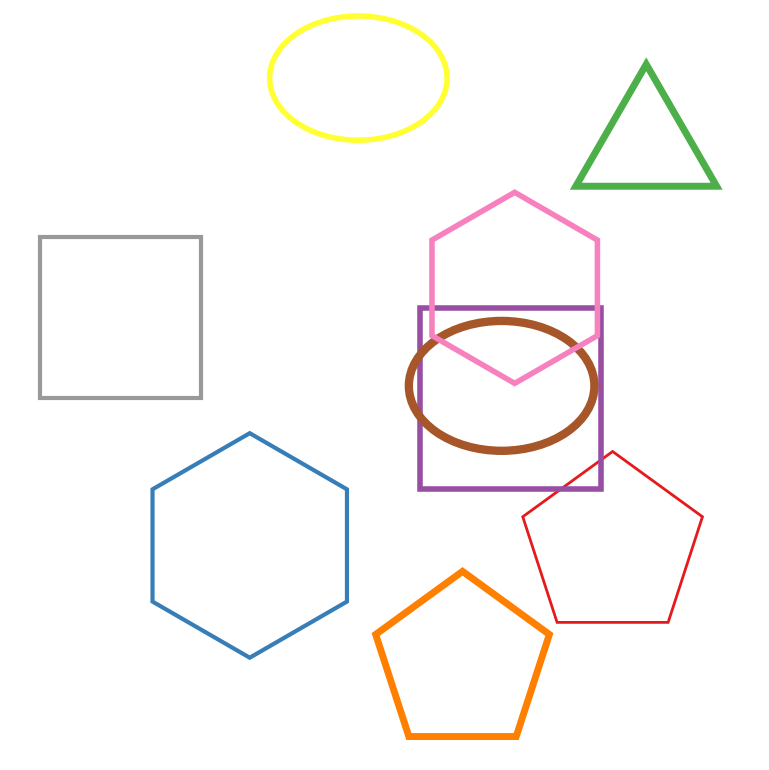[{"shape": "pentagon", "thickness": 1, "radius": 0.61, "center": [0.796, 0.291]}, {"shape": "hexagon", "thickness": 1.5, "radius": 0.73, "center": [0.324, 0.292]}, {"shape": "triangle", "thickness": 2.5, "radius": 0.53, "center": [0.839, 0.811]}, {"shape": "square", "thickness": 2, "radius": 0.59, "center": [0.663, 0.483]}, {"shape": "pentagon", "thickness": 2.5, "radius": 0.59, "center": [0.601, 0.139]}, {"shape": "oval", "thickness": 2, "radius": 0.58, "center": [0.465, 0.899]}, {"shape": "oval", "thickness": 3, "radius": 0.6, "center": [0.651, 0.499]}, {"shape": "hexagon", "thickness": 2, "radius": 0.62, "center": [0.668, 0.626]}, {"shape": "square", "thickness": 1.5, "radius": 0.52, "center": [0.156, 0.588]}]